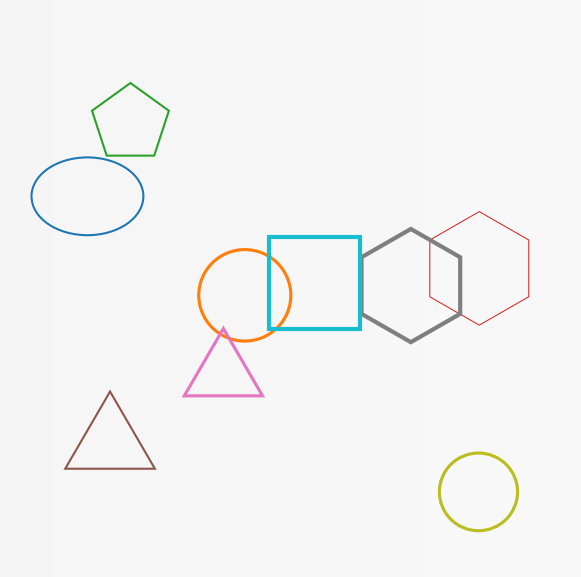[{"shape": "oval", "thickness": 1, "radius": 0.48, "center": [0.15, 0.659]}, {"shape": "circle", "thickness": 1.5, "radius": 0.4, "center": [0.421, 0.488]}, {"shape": "pentagon", "thickness": 1, "radius": 0.35, "center": [0.224, 0.786]}, {"shape": "hexagon", "thickness": 0.5, "radius": 0.49, "center": [0.825, 0.534]}, {"shape": "triangle", "thickness": 1, "radius": 0.45, "center": [0.189, 0.232]}, {"shape": "triangle", "thickness": 1.5, "radius": 0.39, "center": [0.384, 0.353]}, {"shape": "hexagon", "thickness": 2, "radius": 0.49, "center": [0.707, 0.505]}, {"shape": "circle", "thickness": 1.5, "radius": 0.34, "center": [0.823, 0.147]}, {"shape": "square", "thickness": 2, "radius": 0.39, "center": [0.541, 0.509]}]